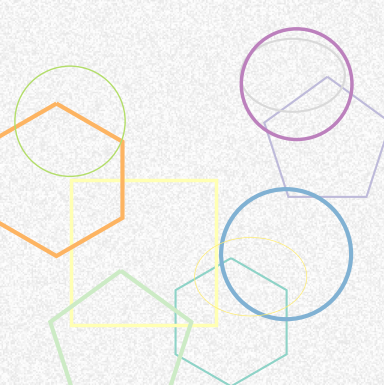[{"shape": "hexagon", "thickness": 1.5, "radius": 0.83, "center": [0.6, 0.163]}, {"shape": "square", "thickness": 2.5, "radius": 0.94, "center": [0.373, 0.345]}, {"shape": "pentagon", "thickness": 1.5, "radius": 0.86, "center": [0.85, 0.628]}, {"shape": "circle", "thickness": 3, "radius": 0.84, "center": [0.743, 0.34]}, {"shape": "hexagon", "thickness": 3, "radius": 0.99, "center": [0.147, 0.533]}, {"shape": "circle", "thickness": 1, "radius": 0.72, "center": [0.182, 0.685]}, {"shape": "oval", "thickness": 1.5, "radius": 0.68, "center": [0.76, 0.804]}, {"shape": "circle", "thickness": 2.5, "radius": 0.72, "center": [0.771, 0.781]}, {"shape": "pentagon", "thickness": 3, "radius": 0.96, "center": [0.314, 0.104]}, {"shape": "oval", "thickness": 0.5, "radius": 0.73, "center": [0.651, 0.281]}]